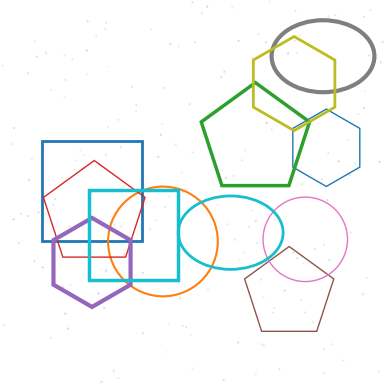[{"shape": "square", "thickness": 2, "radius": 0.65, "center": [0.239, 0.504]}, {"shape": "hexagon", "thickness": 1, "radius": 0.5, "center": [0.848, 0.616]}, {"shape": "circle", "thickness": 1.5, "radius": 0.71, "center": [0.423, 0.373]}, {"shape": "pentagon", "thickness": 2.5, "radius": 0.74, "center": [0.663, 0.638]}, {"shape": "pentagon", "thickness": 1, "radius": 0.69, "center": [0.245, 0.444]}, {"shape": "hexagon", "thickness": 3, "radius": 0.58, "center": [0.239, 0.318]}, {"shape": "pentagon", "thickness": 1, "radius": 0.61, "center": [0.751, 0.238]}, {"shape": "circle", "thickness": 1, "radius": 0.55, "center": [0.793, 0.378]}, {"shape": "oval", "thickness": 3, "radius": 0.67, "center": [0.839, 0.854]}, {"shape": "hexagon", "thickness": 2, "radius": 0.61, "center": [0.764, 0.783]}, {"shape": "oval", "thickness": 2, "radius": 0.68, "center": [0.599, 0.396]}, {"shape": "square", "thickness": 2.5, "radius": 0.58, "center": [0.347, 0.39]}]